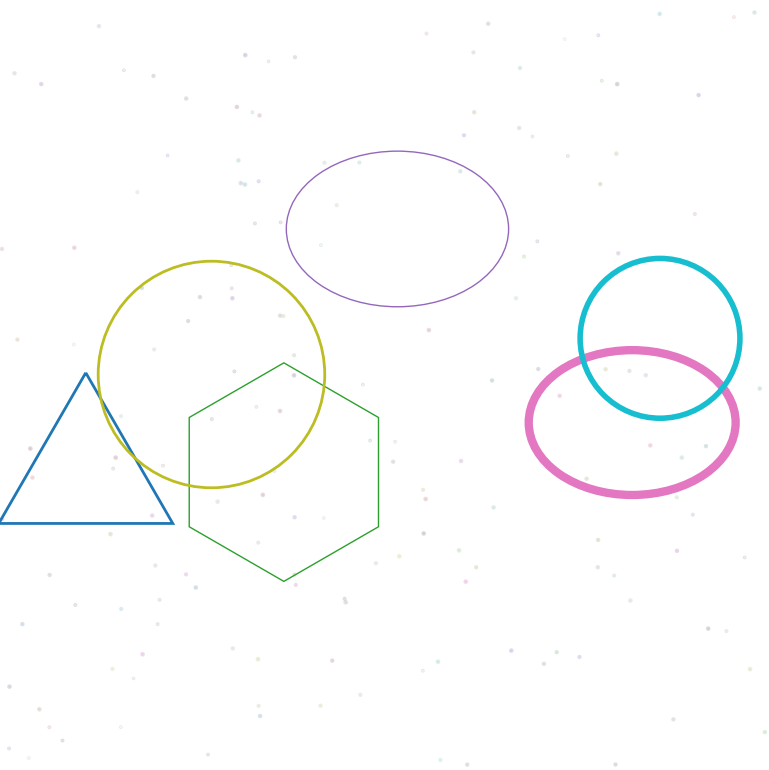[{"shape": "triangle", "thickness": 1, "radius": 0.65, "center": [0.111, 0.385]}, {"shape": "hexagon", "thickness": 0.5, "radius": 0.71, "center": [0.369, 0.387]}, {"shape": "oval", "thickness": 0.5, "radius": 0.72, "center": [0.516, 0.703]}, {"shape": "oval", "thickness": 3, "radius": 0.67, "center": [0.821, 0.451]}, {"shape": "circle", "thickness": 1, "radius": 0.74, "center": [0.275, 0.514]}, {"shape": "circle", "thickness": 2, "radius": 0.52, "center": [0.857, 0.561]}]